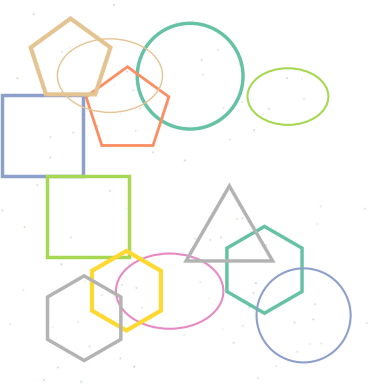[{"shape": "circle", "thickness": 2.5, "radius": 0.69, "center": [0.494, 0.802]}, {"shape": "hexagon", "thickness": 2.5, "radius": 0.56, "center": [0.687, 0.299]}, {"shape": "pentagon", "thickness": 2, "radius": 0.57, "center": [0.331, 0.714]}, {"shape": "circle", "thickness": 1.5, "radius": 0.61, "center": [0.789, 0.181]}, {"shape": "square", "thickness": 2.5, "radius": 0.53, "center": [0.11, 0.649]}, {"shape": "oval", "thickness": 1.5, "radius": 0.7, "center": [0.441, 0.244]}, {"shape": "oval", "thickness": 1.5, "radius": 0.53, "center": [0.748, 0.749]}, {"shape": "square", "thickness": 2.5, "radius": 0.53, "center": [0.229, 0.438]}, {"shape": "hexagon", "thickness": 3, "radius": 0.52, "center": [0.328, 0.245]}, {"shape": "pentagon", "thickness": 3, "radius": 0.54, "center": [0.183, 0.843]}, {"shape": "oval", "thickness": 1, "radius": 0.68, "center": [0.286, 0.804]}, {"shape": "hexagon", "thickness": 2.5, "radius": 0.55, "center": [0.219, 0.174]}, {"shape": "triangle", "thickness": 2.5, "radius": 0.65, "center": [0.596, 0.387]}]